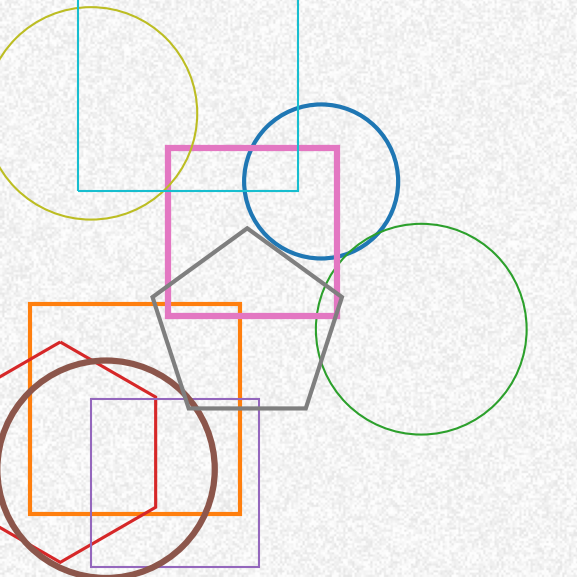[{"shape": "circle", "thickness": 2, "radius": 0.67, "center": [0.556, 0.685]}, {"shape": "square", "thickness": 2, "radius": 0.91, "center": [0.234, 0.291]}, {"shape": "circle", "thickness": 1, "radius": 0.91, "center": [0.729, 0.429]}, {"shape": "hexagon", "thickness": 1.5, "radius": 0.95, "center": [0.104, 0.216]}, {"shape": "square", "thickness": 1, "radius": 0.73, "center": [0.304, 0.163]}, {"shape": "circle", "thickness": 3, "radius": 0.94, "center": [0.184, 0.187]}, {"shape": "square", "thickness": 3, "radius": 0.73, "center": [0.437, 0.597]}, {"shape": "pentagon", "thickness": 2, "radius": 0.86, "center": [0.428, 0.431]}, {"shape": "circle", "thickness": 1, "radius": 0.92, "center": [0.158, 0.803]}, {"shape": "square", "thickness": 1, "radius": 0.95, "center": [0.325, 0.858]}]